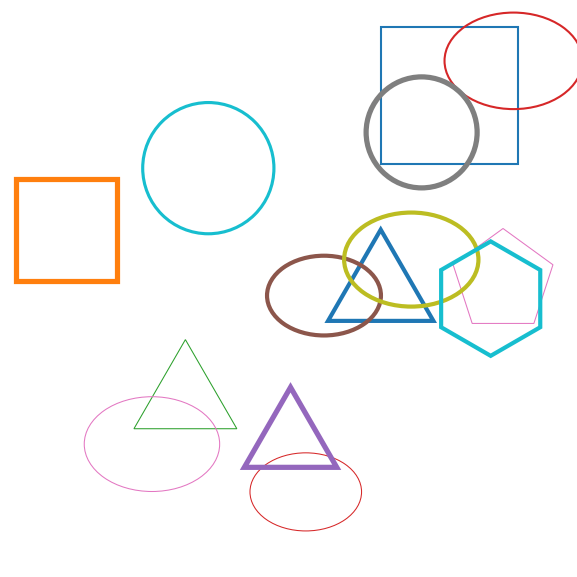[{"shape": "square", "thickness": 1, "radius": 0.59, "center": [0.779, 0.833]}, {"shape": "triangle", "thickness": 2, "radius": 0.53, "center": [0.659, 0.496]}, {"shape": "square", "thickness": 2.5, "radius": 0.44, "center": [0.115, 0.601]}, {"shape": "triangle", "thickness": 0.5, "radius": 0.51, "center": [0.321, 0.308]}, {"shape": "oval", "thickness": 1, "radius": 0.6, "center": [0.889, 0.894]}, {"shape": "oval", "thickness": 0.5, "radius": 0.48, "center": [0.529, 0.147]}, {"shape": "triangle", "thickness": 2.5, "radius": 0.46, "center": [0.503, 0.236]}, {"shape": "oval", "thickness": 2, "radius": 0.49, "center": [0.561, 0.487]}, {"shape": "oval", "thickness": 0.5, "radius": 0.59, "center": [0.263, 0.23]}, {"shape": "pentagon", "thickness": 0.5, "radius": 0.45, "center": [0.871, 0.513]}, {"shape": "circle", "thickness": 2.5, "radius": 0.48, "center": [0.73, 0.77]}, {"shape": "oval", "thickness": 2, "radius": 0.58, "center": [0.712, 0.55]}, {"shape": "hexagon", "thickness": 2, "radius": 0.5, "center": [0.85, 0.482]}, {"shape": "circle", "thickness": 1.5, "radius": 0.57, "center": [0.361, 0.708]}]